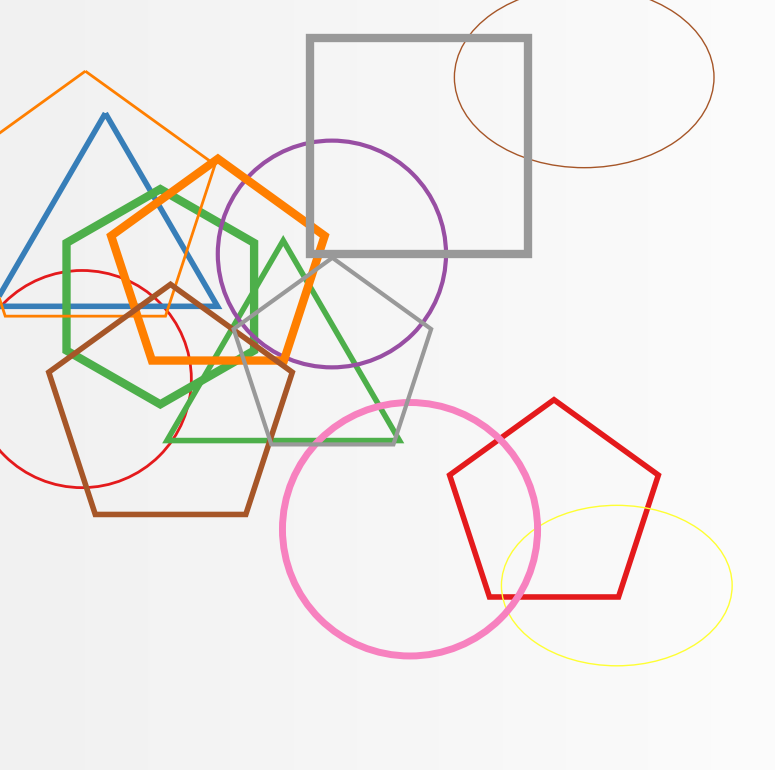[{"shape": "pentagon", "thickness": 2, "radius": 0.71, "center": [0.715, 0.339]}, {"shape": "circle", "thickness": 1, "radius": 0.71, "center": [0.106, 0.508]}, {"shape": "triangle", "thickness": 2, "radius": 0.84, "center": [0.136, 0.686]}, {"shape": "hexagon", "thickness": 3, "radius": 0.7, "center": [0.207, 0.615]}, {"shape": "triangle", "thickness": 2, "radius": 0.87, "center": [0.365, 0.514]}, {"shape": "circle", "thickness": 1.5, "radius": 0.74, "center": [0.428, 0.67]}, {"shape": "pentagon", "thickness": 1, "radius": 0.88, "center": [0.11, 0.732]}, {"shape": "pentagon", "thickness": 3, "radius": 0.72, "center": [0.281, 0.649]}, {"shape": "oval", "thickness": 0.5, "radius": 0.74, "center": [0.796, 0.24]}, {"shape": "pentagon", "thickness": 2, "radius": 0.83, "center": [0.22, 0.466]}, {"shape": "oval", "thickness": 0.5, "radius": 0.84, "center": [0.754, 0.899]}, {"shape": "circle", "thickness": 2.5, "radius": 0.82, "center": [0.529, 0.313]}, {"shape": "square", "thickness": 3, "radius": 0.7, "center": [0.54, 0.81]}, {"shape": "pentagon", "thickness": 1.5, "radius": 0.67, "center": [0.429, 0.531]}]